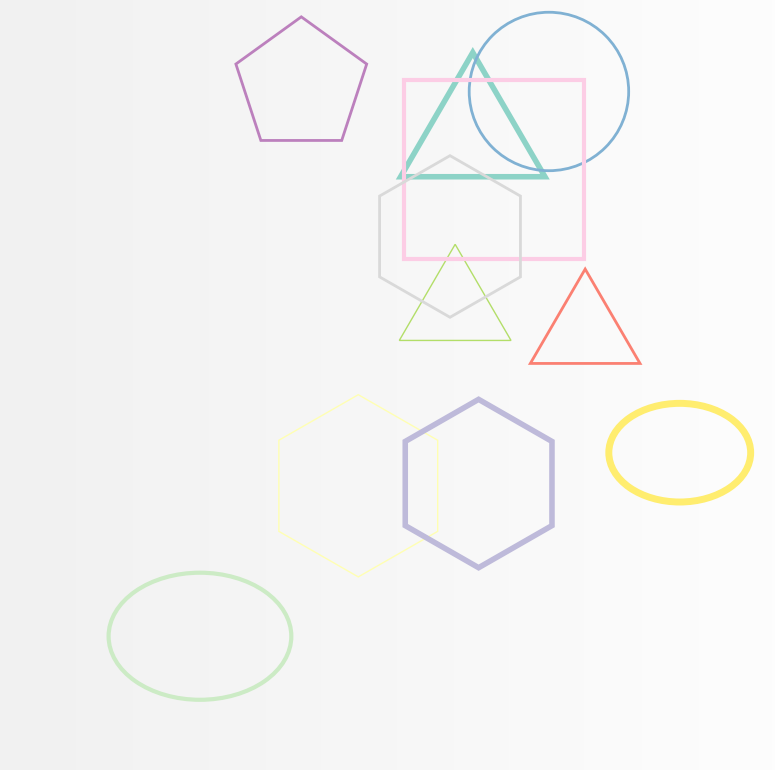[{"shape": "triangle", "thickness": 2, "radius": 0.54, "center": [0.61, 0.824]}, {"shape": "hexagon", "thickness": 0.5, "radius": 0.59, "center": [0.462, 0.369]}, {"shape": "hexagon", "thickness": 2, "radius": 0.55, "center": [0.618, 0.372]}, {"shape": "triangle", "thickness": 1, "radius": 0.41, "center": [0.755, 0.569]}, {"shape": "circle", "thickness": 1, "radius": 0.51, "center": [0.708, 0.881]}, {"shape": "triangle", "thickness": 0.5, "radius": 0.42, "center": [0.587, 0.599]}, {"shape": "square", "thickness": 1.5, "radius": 0.58, "center": [0.638, 0.78]}, {"shape": "hexagon", "thickness": 1, "radius": 0.52, "center": [0.581, 0.693]}, {"shape": "pentagon", "thickness": 1, "radius": 0.44, "center": [0.389, 0.889]}, {"shape": "oval", "thickness": 1.5, "radius": 0.59, "center": [0.258, 0.174]}, {"shape": "oval", "thickness": 2.5, "radius": 0.46, "center": [0.877, 0.412]}]